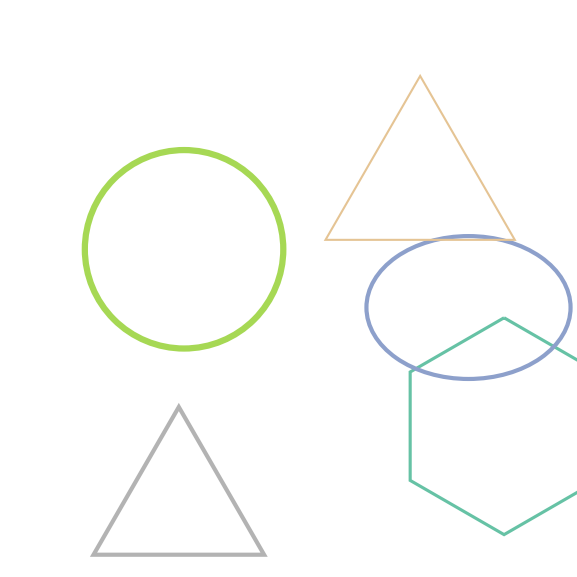[{"shape": "hexagon", "thickness": 1.5, "radius": 0.94, "center": [0.873, 0.261]}, {"shape": "oval", "thickness": 2, "radius": 0.88, "center": [0.811, 0.467]}, {"shape": "circle", "thickness": 3, "radius": 0.86, "center": [0.319, 0.567]}, {"shape": "triangle", "thickness": 1, "radius": 0.95, "center": [0.728, 0.678]}, {"shape": "triangle", "thickness": 2, "radius": 0.85, "center": [0.31, 0.124]}]